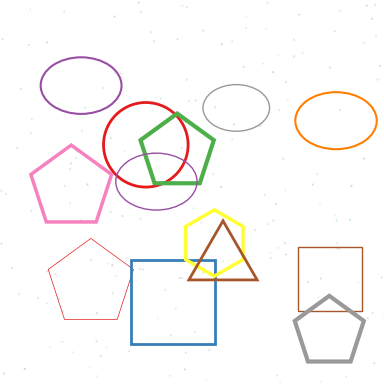[{"shape": "pentagon", "thickness": 0.5, "radius": 0.58, "center": [0.236, 0.264]}, {"shape": "circle", "thickness": 2, "radius": 0.55, "center": [0.379, 0.624]}, {"shape": "square", "thickness": 2, "radius": 0.55, "center": [0.449, 0.216]}, {"shape": "pentagon", "thickness": 3, "radius": 0.5, "center": [0.46, 0.605]}, {"shape": "oval", "thickness": 1.5, "radius": 0.53, "center": [0.211, 0.778]}, {"shape": "oval", "thickness": 1, "radius": 0.53, "center": [0.406, 0.528]}, {"shape": "oval", "thickness": 1.5, "radius": 0.53, "center": [0.873, 0.687]}, {"shape": "hexagon", "thickness": 2.5, "radius": 0.43, "center": [0.557, 0.369]}, {"shape": "triangle", "thickness": 2, "radius": 0.51, "center": [0.579, 0.324]}, {"shape": "square", "thickness": 1, "radius": 0.42, "center": [0.857, 0.276]}, {"shape": "pentagon", "thickness": 2.5, "radius": 0.55, "center": [0.185, 0.513]}, {"shape": "pentagon", "thickness": 3, "radius": 0.47, "center": [0.855, 0.137]}, {"shape": "oval", "thickness": 1, "radius": 0.43, "center": [0.614, 0.72]}]